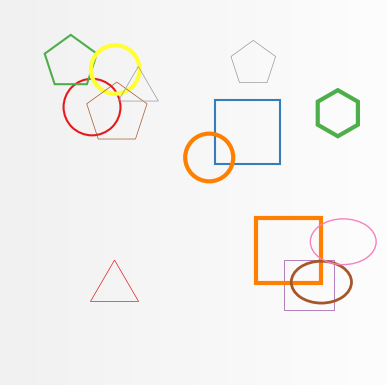[{"shape": "triangle", "thickness": 0.5, "radius": 0.36, "center": [0.296, 0.253]}, {"shape": "circle", "thickness": 1.5, "radius": 0.37, "center": [0.237, 0.722]}, {"shape": "square", "thickness": 1.5, "radius": 0.42, "center": [0.638, 0.656]}, {"shape": "hexagon", "thickness": 3, "radius": 0.3, "center": [0.872, 0.706]}, {"shape": "pentagon", "thickness": 1.5, "radius": 0.35, "center": [0.183, 0.839]}, {"shape": "square", "thickness": 0.5, "radius": 0.32, "center": [0.798, 0.259]}, {"shape": "square", "thickness": 3, "radius": 0.42, "center": [0.744, 0.349]}, {"shape": "circle", "thickness": 3, "radius": 0.31, "center": [0.54, 0.591]}, {"shape": "circle", "thickness": 3, "radius": 0.31, "center": [0.297, 0.819]}, {"shape": "pentagon", "thickness": 0.5, "radius": 0.41, "center": [0.302, 0.705]}, {"shape": "oval", "thickness": 2, "radius": 0.39, "center": [0.829, 0.267]}, {"shape": "oval", "thickness": 1, "radius": 0.42, "center": [0.886, 0.372]}, {"shape": "triangle", "thickness": 0.5, "radius": 0.3, "center": [0.357, 0.767]}, {"shape": "pentagon", "thickness": 0.5, "radius": 0.3, "center": [0.654, 0.835]}]